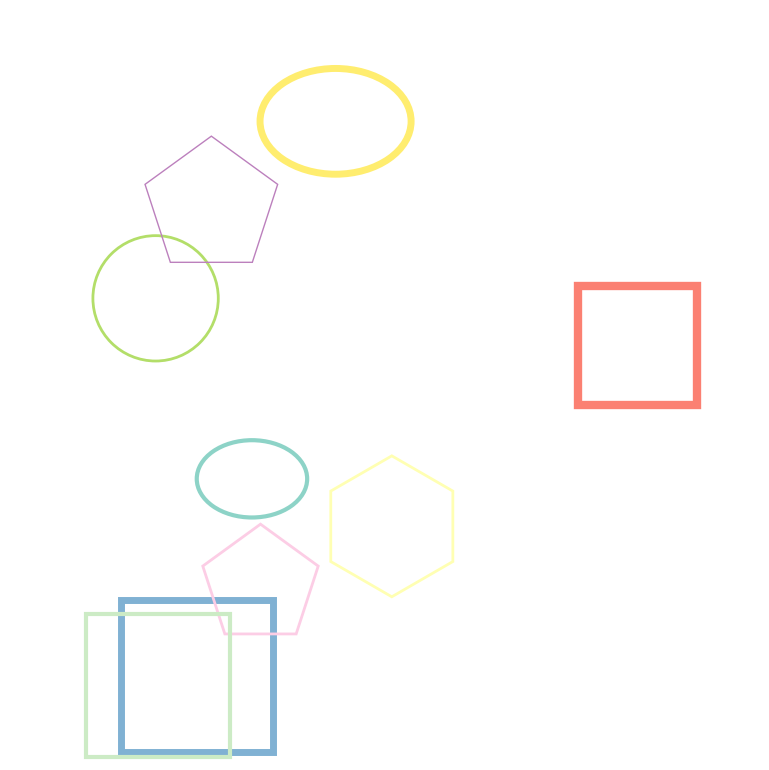[{"shape": "oval", "thickness": 1.5, "radius": 0.36, "center": [0.327, 0.378]}, {"shape": "hexagon", "thickness": 1, "radius": 0.46, "center": [0.509, 0.316]}, {"shape": "square", "thickness": 3, "radius": 0.39, "center": [0.828, 0.552]}, {"shape": "square", "thickness": 2.5, "radius": 0.49, "center": [0.256, 0.122]}, {"shape": "circle", "thickness": 1, "radius": 0.41, "center": [0.202, 0.613]}, {"shape": "pentagon", "thickness": 1, "radius": 0.39, "center": [0.338, 0.24]}, {"shape": "pentagon", "thickness": 0.5, "radius": 0.45, "center": [0.274, 0.733]}, {"shape": "square", "thickness": 1.5, "radius": 0.47, "center": [0.205, 0.11]}, {"shape": "oval", "thickness": 2.5, "radius": 0.49, "center": [0.436, 0.842]}]